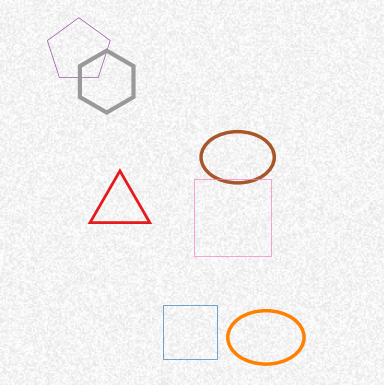[{"shape": "triangle", "thickness": 2, "radius": 0.45, "center": [0.312, 0.467]}, {"shape": "square", "thickness": 0.5, "radius": 0.35, "center": [0.493, 0.137]}, {"shape": "pentagon", "thickness": 0.5, "radius": 0.43, "center": [0.205, 0.868]}, {"shape": "oval", "thickness": 2.5, "radius": 0.5, "center": [0.691, 0.124]}, {"shape": "oval", "thickness": 2.5, "radius": 0.48, "center": [0.617, 0.592]}, {"shape": "square", "thickness": 0.5, "radius": 0.5, "center": [0.604, 0.435]}, {"shape": "hexagon", "thickness": 3, "radius": 0.4, "center": [0.277, 0.788]}]